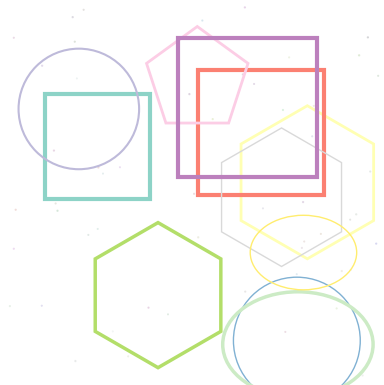[{"shape": "square", "thickness": 3, "radius": 0.68, "center": [0.252, 0.619]}, {"shape": "hexagon", "thickness": 2, "radius": 0.99, "center": [0.798, 0.527]}, {"shape": "circle", "thickness": 1.5, "radius": 0.78, "center": [0.205, 0.717]}, {"shape": "square", "thickness": 3, "radius": 0.82, "center": [0.678, 0.656]}, {"shape": "circle", "thickness": 1, "radius": 0.82, "center": [0.771, 0.115]}, {"shape": "hexagon", "thickness": 2.5, "radius": 0.94, "center": [0.41, 0.233]}, {"shape": "pentagon", "thickness": 2, "radius": 0.69, "center": [0.512, 0.793]}, {"shape": "hexagon", "thickness": 1, "radius": 0.9, "center": [0.731, 0.488]}, {"shape": "square", "thickness": 3, "radius": 0.9, "center": [0.643, 0.721]}, {"shape": "oval", "thickness": 2.5, "radius": 0.98, "center": [0.774, 0.105]}, {"shape": "oval", "thickness": 1, "radius": 0.69, "center": [0.788, 0.344]}]